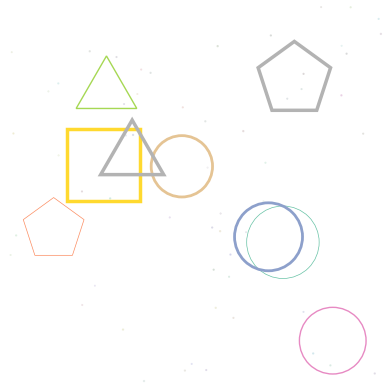[{"shape": "circle", "thickness": 0.5, "radius": 0.47, "center": [0.735, 0.371]}, {"shape": "pentagon", "thickness": 0.5, "radius": 0.41, "center": [0.139, 0.404]}, {"shape": "circle", "thickness": 2, "radius": 0.44, "center": [0.697, 0.385]}, {"shape": "circle", "thickness": 1, "radius": 0.43, "center": [0.864, 0.115]}, {"shape": "triangle", "thickness": 1, "radius": 0.45, "center": [0.277, 0.764]}, {"shape": "square", "thickness": 2.5, "radius": 0.47, "center": [0.269, 0.572]}, {"shape": "circle", "thickness": 2, "radius": 0.4, "center": [0.472, 0.568]}, {"shape": "triangle", "thickness": 2.5, "radius": 0.47, "center": [0.343, 0.594]}, {"shape": "pentagon", "thickness": 2.5, "radius": 0.49, "center": [0.765, 0.793]}]